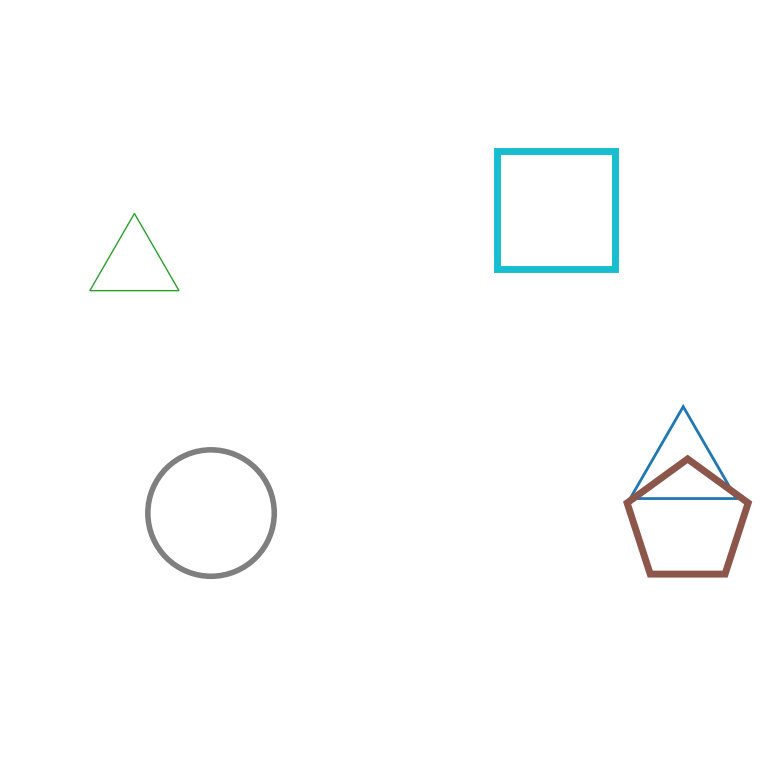[{"shape": "triangle", "thickness": 1, "radius": 0.4, "center": [0.887, 0.392]}, {"shape": "triangle", "thickness": 0.5, "radius": 0.33, "center": [0.175, 0.656]}, {"shape": "pentagon", "thickness": 2.5, "radius": 0.41, "center": [0.893, 0.321]}, {"shape": "circle", "thickness": 2, "radius": 0.41, "center": [0.274, 0.334]}, {"shape": "square", "thickness": 2.5, "radius": 0.38, "center": [0.722, 0.727]}]